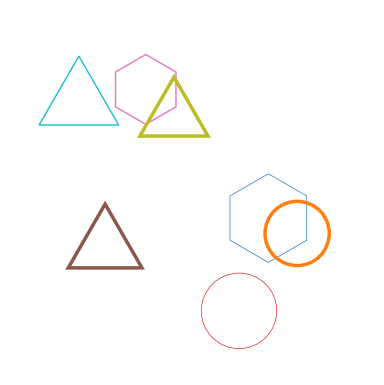[{"shape": "hexagon", "thickness": 0.5, "radius": 0.58, "center": [0.697, 0.434]}, {"shape": "circle", "thickness": 2.5, "radius": 0.42, "center": [0.772, 0.394]}, {"shape": "circle", "thickness": 0.5, "radius": 0.49, "center": [0.621, 0.193]}, {"shape": "triangle", "thickness": 2.5, "radius": 0.55, "center": [0.273, 0.359]}, {"shape": "hexagon", "thickness": 1, "radius": 0.45, "center": [0.379, 0.768]}, {"shape": "triangle", "thickness": 2.5, "radius": 0.51, "center": [0.452, 0.698]}, {"shape": "triangle", "thickness": 1, "radius": 0.6, "center": [0.205, 0.735]}]